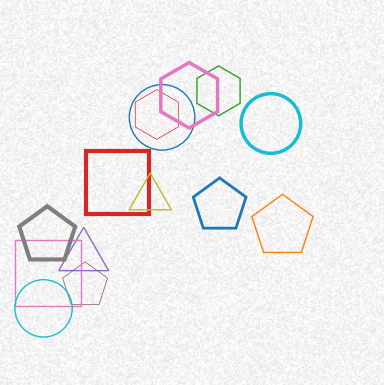[{"shape": "circle", "thickness": 1, "radius": 0.43, "center": [0.421, 0.695]}, {"shape": "pentagon", "thickness": 2, "radius": 0.36, "center": [0.57, 0.466]}, {"shape": "pentagon", "thickness": 1, "radius": 0.42, "center": [0.734, 0.412]}, {"shape": "hexagon", "thickness": 1, "radius": 0.32, "center": [0.568, 0.764]}, {"shape": "hexagon", "thickness": 0.5, "radius": 0.32, "center": [0.407, 0.703]}, {"shape": "square", "thickness": 3, "radius": 0.41, "center": [0.305, 0.526]}, {"shape": "triangle", "thickness": 1, "radius": 0.37, "center": [0.217, 0.335]}, {"shape": "pentagon", "thickness": 0.5, "radius": 0.31, "center": [0.221, 0.259]}, {"shape": "hexagon", "thickness": 2.5, "radius": 0.43, "center": [0.491, 0.753]}, {"shape": "square", "thickness": 1, "radius": 0.43, "center": [0.125, 0.292]}, {"shape": "pentagon", "thickness": 3, "radius": 0.38, "center": [0.123, 0.388]}, {"shape": "triangle", "thickness": 1, "radius": 0.32, "center": [0.39, 0.487]}, {"shape": "circle", "thickness": 1, "radius": 0.37, "center": [0.113, 0.199]}, {"shape": "circle", "thickness": 2.5, "radius": 0.39, "center": [0.704, 0.679]}]